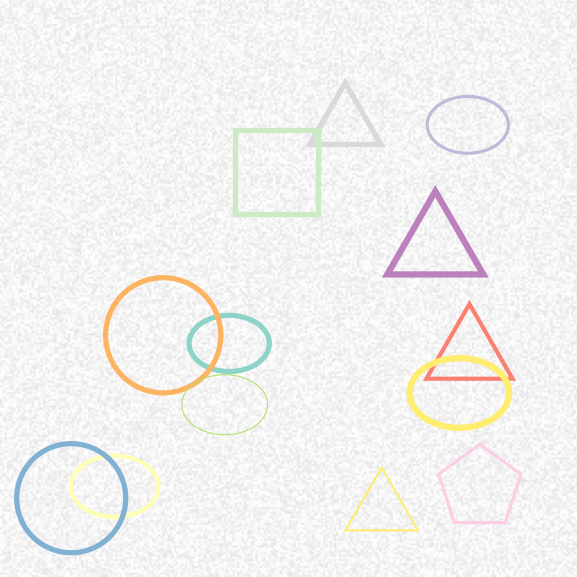[{"shape": "oval", "thickness": 2.5, "radius": 0.35, "center": [0.397, 0.404]}, {"shape": "oval", "thickness": 2, "radius": 0.38, "center": [0.199, 0.157]}, {"shape": "oval", "thickness": 1.5, "radius": 0.35, "center": [0.81, 0.783]}, {"shape": "triangle", "thickness": 2, "radius": 0.43, "center": [0.813, 0.386]}, {"shape": "circle", "thickness": 2.5, "radius": 0.47, "center": [0.123, 0.136]}, {"shape": "circle", "thickness": 2.5, "radius": 0.5, "center": [0.283, 0.419]}, {"shape": "oval", "thickness": 0.5, "radius": 0.37, "center": [0.389, 0.298]}, {"shape": "pentagon", "thickness": 1.5, "radius": 0.37, "center": [0.831, 0.155]}, {"shape": "triangle", "thickness": 2.5, "radius": 0.36, "center": [0.598, 0.785]}, {"shape": "triangle", "thickness": 3, "radius": 0.48, "center": [0.754, 0.572]}, {"shape": "square", "thickness": 2.5, "radius": 0.36, "center": [0.479, 0.701]}, {"shape": "oval", "thickness": 3, "radius": 0.43, "center": [0.795, 0.319]}, {"shape": "triangle", "thickness": 1, "radius": 0.36, "center": [0.661, 0.117]}]